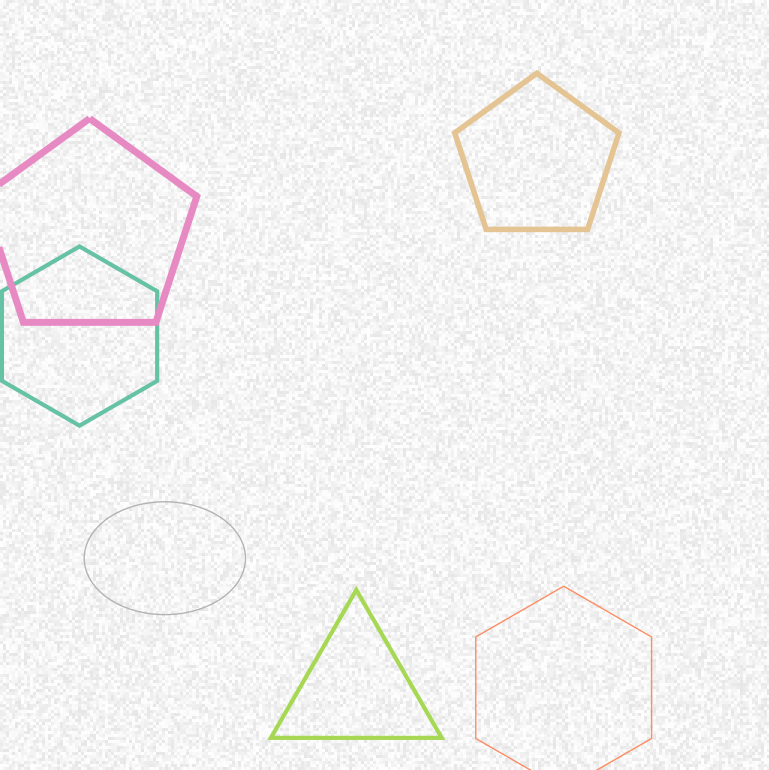[{"shape": "hexagon", "thickness": 1.5, "radius": 0.58, "center": [0.103, 0.564]}, {"shape": "hexagon", "thickness": 0.5, "radius": 0.66, "center": [0.732, 0.107]}, {"shape": "pentagon", "thickness": 2.5, "radius": 0.73, "center": [0.116, 0.7]}, {"shape": "triangle", "thickness": 1.5, "radius": 0.64, "center": [0.463, 0.106]}, {"shape": "pentagon", "thickness": 2, "radius": 0.56, "center": [0.697, 0.793]}, {"shape": "oval", "thickness": 0.5, "radius": 0.52, "center": [0.214, 0.275]}]